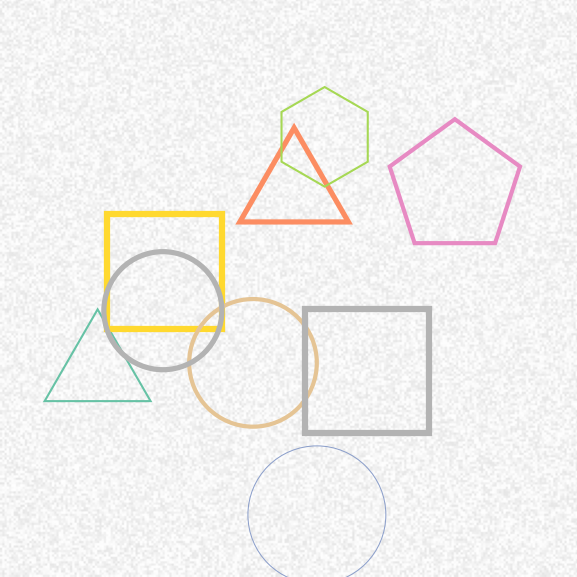[{"shape": "triangle", "thickness": 1, "radius": 0.53, "center": [0.169, 0.358]}, {"shape": "triangle", "thickness": 2.5, "radius": 0.54, "center": [0.509, 0.669]}, {"shape": "circle", "thickness": 0.5, "radius": 0.6, "center": [0.549, 0.108]}, {"shape": "pentagon", "thickness": 2, "radius": 0.59, "center": [0.788, 0.674]}, {"shape": "hexagon", "thickness": 1, "radius": 0.43, "center": [0.562, 0.762]}, {"shape": "square", "thickness": 3, "radius": 0.5, "center": [0.285, 0.53]}, {"shape": "circle", "thickness": 2, "radius": 0.55, "center": [0.438, 0.371]}, {"shape": "circle", "thickness": 2.5, "radius": 0.51, "center": [0.282, 0.461]}, {"shape": "square", "thickness": 3, "radius": 0.54, "center": [0.636, 0.357]}]